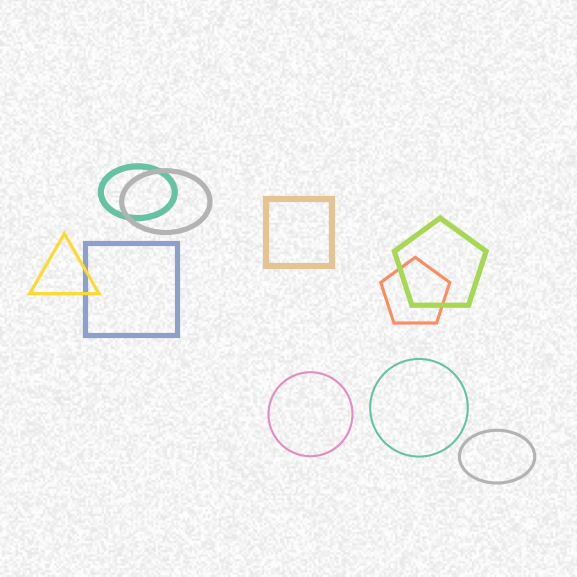[{"shape": "oval", "thickness": 3, "radius": 0.32, "center": [0.239, 0.666]}, {"shape": "circle", "thickness": 1, "radius": 0.42, "center": [0.726, 0.293]}, {"shape": "pentagon", "thickness": 1.5, "radius": 0.31, "center": [0.719, 0.491]}, {"shape": "square", "thickness": 2.5, "radius": 0.4, "center": [0.227, 0.499]}, {"shape": "circle", "thickness": 1, "radius": 0.36, "center": [0.538, 0.282]}, {"shape": "pentagon", "thickness": 2.5, "radius": 0.42, "center": [0.762, 0.538]}, {"shape": "triangle", "thickness": 1.5, "radius": 0.35, "center": [0.111, 0.525]}, {"shape": "square", "thickness": 3, "radius": 0.29, "center": [0.518, 0.597]}, {"shape": "oval", "thickness": 2.5, "radius": 0.38, "center": [0.287, 0.65]}, {"shape": "oval", "thickness": 1.5, "radius": 0.33, "center": [0.861, 0.208]}]